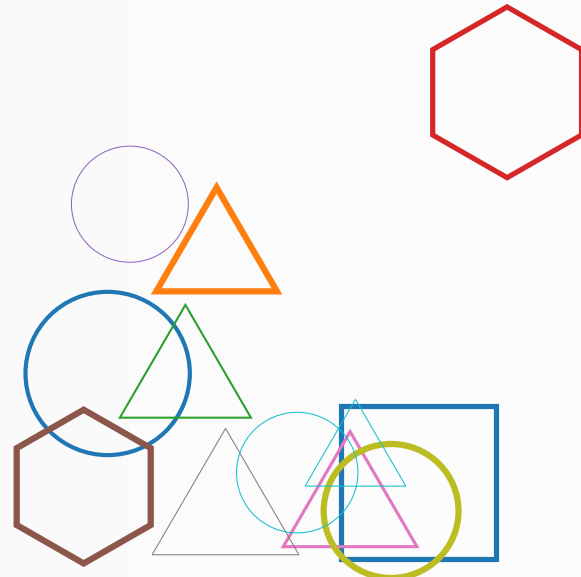[{"shape": "circle", "thickness": 2, "radius": 0.71, "center": [0.185, 0.352]}, {"shape": "square", "thickness": 2.5, "radius": 0.67, "center": [0.72, 0.164]}, {"shape": "triangle", "thickness": 3, "radius": 0.6, "center": [0.373, 0.555]}, {"shape": "triangle", "thickness": 1, "radius": 0.65, "center": [0.319, 0.341]}, {"shape": "hexagon", "thickness": 2.5, "radius": 0.74, "center": [0.872, 0.839]}, {"shape": "circle", "thickness": 0.5, "radius": 0.5, "center": [0.223, 0.646]}, {"shape": "hexagon", "thickness": 3, "radius": 0.67, "center": [0.144, 0.157]}, {"shape": "triangle", "thickness": 1.5, "radius": 0.66, "center": [0.602, 0.119]}, {"shape": "triangle", "thickness": 0.5, "radius": 0.73, "center": [0.388, 0.111]}, {"shape": "circle", "thickness": 3, "radius": 0.58, "center": [0.673, 0.114]}, {"shape": "triangle", "thickness": 0.5, "radius": 0.5, "center": [0.612, 0.207]}, {"shape": "circle", "thickness": 0.5, "radius": 0.52, "center": [0.511, 0.181]}]